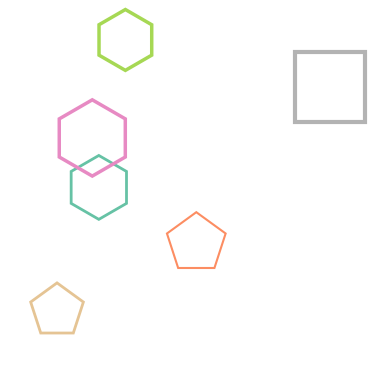[{"shape": "hexagon", "thickness": 2, "radius": 0.41, "center": [0.257, 0.513]}, {"shape": "pentagon", "thickness": 1.5, "radius": 0.4, "center": [0.51, 0.369]}, {"shape": "hexagon", "thickness": 2.5, "radius": 0.5, "center": [0.24, 0.642]}, {"shape": "hexagon", "thickness": 2.5, "radius": 0.4, "center": [0.326, 0.896]}, {"shape": "pentagon", "thickness": 2, "radius": 0.36, "center": [0.148, 0.193]}, {"shape": "square", "thickness": 3, "radius": 0.46, "center": [0.856, 0.774]}]